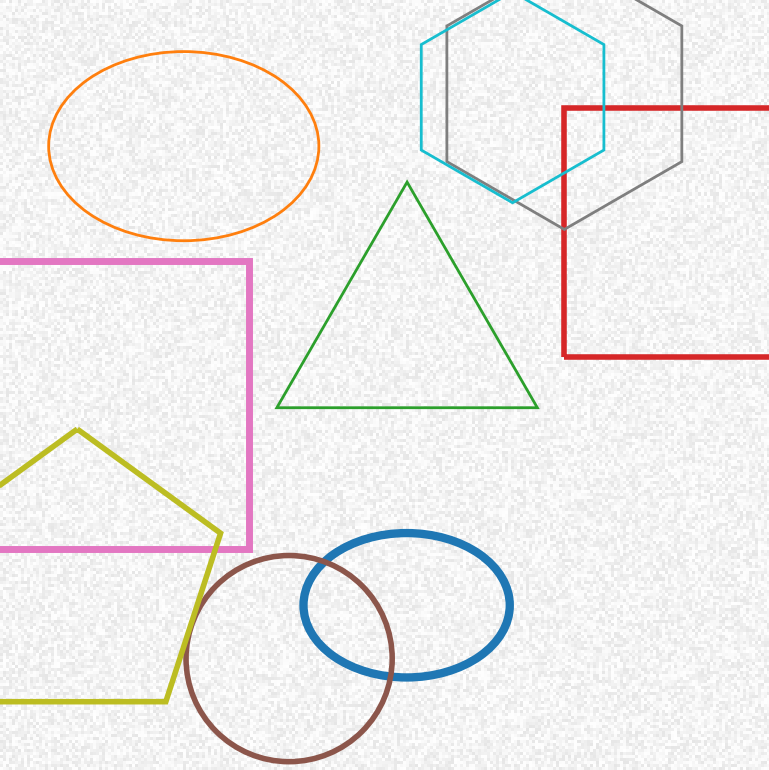[{"shape": "oval", "thickness": 3, "radius": 0.67, "center": [0.528, 0.214]}, {"shape": "oval", "thickness": 1, "radius": 0.88, "center": [0.239, 0.81]}, {"shape": "triangle", "thickness": 1, "radius": 0.98, "center": [0.529, 0.568]}, {"shape": "square", "thickness": 2, "radius": 0.81, "center": [0.894, 0.698]}, {"shape": "circle", "thickness": 2, "radius": 0.67, "center": [0.375, 0.145]}, {"shape": "square", "thickness": 2.5, "radius": 0.93, "center": [0.136, 0.474]}, {"shape": "hexagon", "thickness": 1, "radius": 0.88, "center": [0.733, 0.878]}, {"shape": "pentagon", "thickness": 2, "radius": 0.98, "center": [0.1, 0.247]}, {"shape": "hexagon", "thickness": 1, "radius": 0.68, "center": [0.666, 0.874]}]